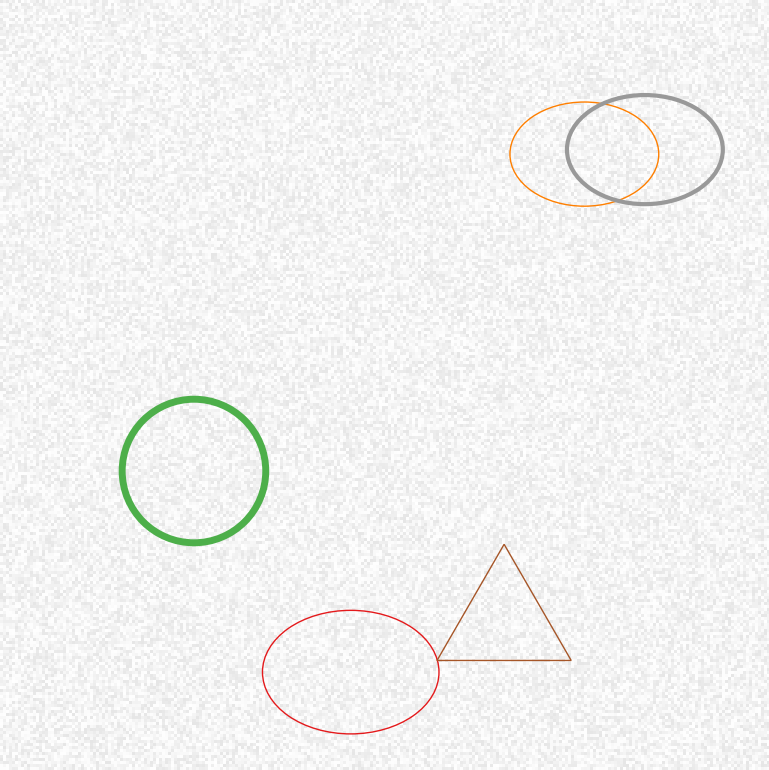[{"shape": "oval", "thickness": 0.5, "radius": 0.57, "center": [0.455, 0.127]}, {"shape": "circle", "thickness": 2.5, "radius": 0.47, "center": [0.252, 0.388]}, {"shape": "oval", "thickness": 0.5, "radius": 0.48, "center": [0.759, 0.8]}, {"shape": "triangle", "thickness": 0.5, "radius": 0.5, "center": [0.655, 0.193]}, {"shape": "oval", "thickness": 1.5, "radius": 0.51, "center": [0.838, 0.806]}]